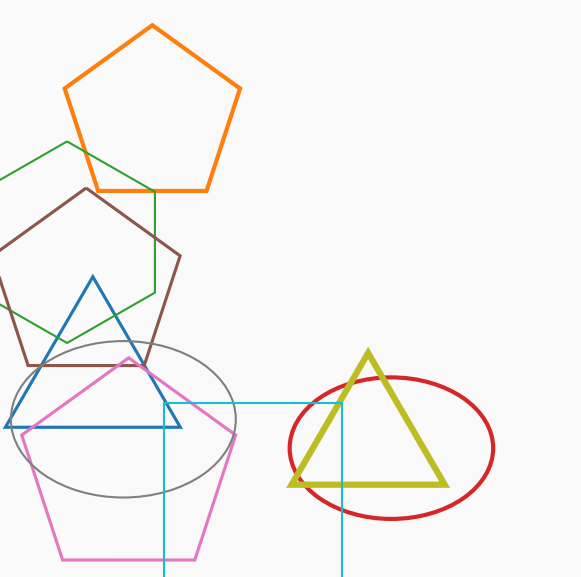[{"shape": "triangle", "thickness": 1.5, "radius": 0.87, "center": [0.16, 0.346]}, {"shape": "pentagon", "thickness": 2, "radius": 0.79, "center": [0.262, 0.797]}, {"shape": "hexagon", "thickness": 1, "radius": 0.87, "center": [0.115, 0.58]}, {"shape": "oval", "thickness": 2, "radius": 0.88, "center": [0.673, 0.223]}, {"shape": "pentagon", "thickness": 1.5, "radius": 0.85, "center": [0.148, 0.504]}, {"shape": "pentagon", "thickness": 1.5, "radius": 0.97, "center": [0.221, 0.186]}, {"shape": "oval", "thickness": 1, "radius": 0.97, "center": [0.212, 0.273]}, {"shape": "triangle", "thickness": 3, "radius": 0.76, "center": [0.633, 0.236]}, {"shape": "square", "thickness": 1, "radius": 0.77, "center": [0.436, 0.147]}]